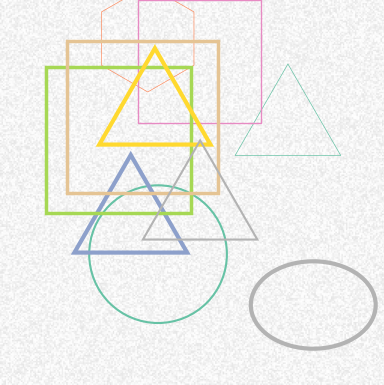[{"shape": "circle", "thickness": 1.5, "radius": 0.89, "center": [0.411, 0.34]}, {"shape": "triangle", "thickness": 0.5, "radius": 0.79, "center": [0.748, 0.675]}, {"shape": "hexagon", "thickness": 0.5, "radius": 0.69, "center": [0.384, 0.9]}, {"shape": "triangle", "thickness": 3, "radius": 0.85, "center": [0.34, 0.428]}, {"shape": "square", "thickness": 1, "radius": 0.8, "center": [0.519, 0.84]}, {"shape": "square", "thickness": 2.5, "radius": 0.94, "center": [0.308, 0.636]}, {"shape": "triangle", "thickness": 3, "radius": 0.83, "center": [0.402, 0.708]}, {"shape": "square", "thickness": 2.5, "radius": 0.98, "center": [0.37, 0.696]}, {"shape": "oval", "thickness": 3, "radius": 0.81, "center": [0.814, 0.208]}, {"shape": "triangle", "thickness": 1.5, "radius": 0.86, "center": [0.52, 0.464]}]